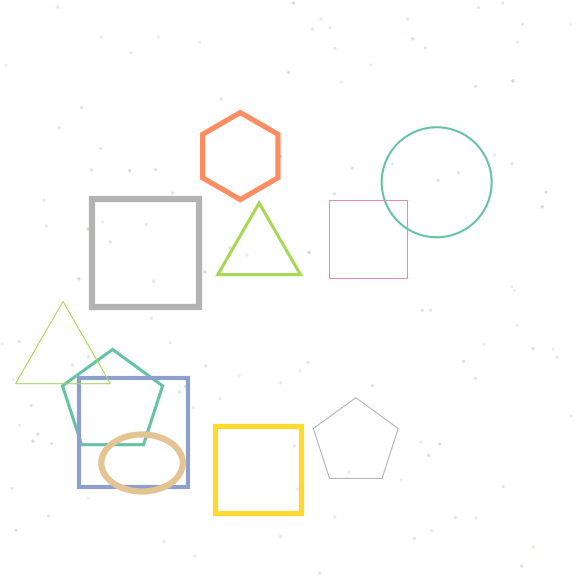[{"shape": "circle", "thickness": 1, "radius": 0.48, "center": [0.756, 0.684]}, {"shape": "pentagon", "thickness": 1.5, "radius": 0.46, "center": [0.195, 0.303]}, {"shape": "hexagon", "thickness": 2.5, "radius": 0.38, "center": [0.416, 0.729]}, {"shape": "square", "thickness": 2, "radius": 0.47, "center": [0.231, 0.25]}, {"shape": "square", "thickness": 0.5, "radius": 0.34, "center": [0.637, 0.586]}, {"shape": "triangle", "thickness": 0.5, "radius": 0.47, "center": [0.109, 0.382]}, {"shape": "triangle", "thickness": 1.5, "radius": 0.41, "center": [0.449, 0.565]}, {"shape": "square", "thickness": 2.5, "radius": 0.37, "center": [0.446, 0.186]}, {"shape": "oval", "thickness": 3, "radius": 0.35, "center": [0.246, 0.197]}, {"shape": "square", "thickness": 3, "radius": 0.47, "center": [0.252, 0.561]}, {"shape": "pentagon", "thickness": 0.5, "radius": 0.39, "center": [0.616, 0.233]}]